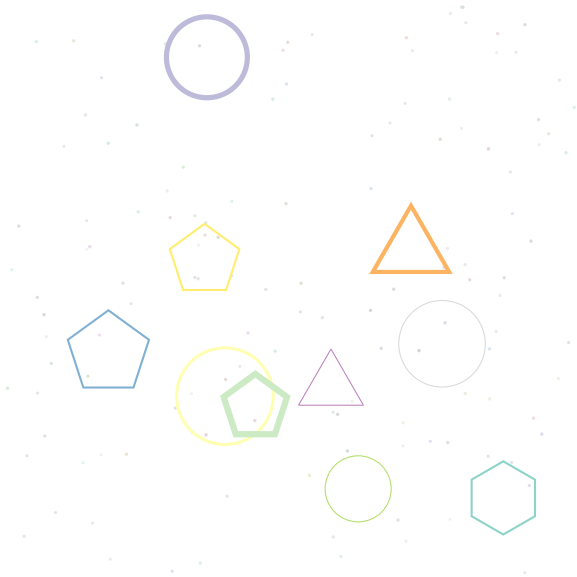[{"shape": "hexagon", "thickness": 1, "radius": 0.32, "center": [0.872, 0.137]}, {"shape": "circle", "thickness": 1.5, "radius": 0.42, "center": [0.389, 0.313]}, {"shape": "circle", "thickness": 2.5, "radius": 0.35, "center": [0.358, 0.9]}, {"shape": "pentagon", "thickness": 1, "radius": 0.37, "center": [0.188, 0.388]}, {"shape": "triangle", "thickness": 2, "radius": 0.38, "center": [0.712, 0.566]}, {"shape": "circle", "thickness": 0.5, "radius": 0.29, "center": [0.62, 0.153]}, {"shape": "circle", "thickness": 0.5, "radius": 0.37, "center": [0.765, 0.404]}, {"shape": "triangle", "thickness": 0.5, "radius": 0.32, "center": [0.573, 0.33]}, {"shape": "pentagon", "thickness": 3, "radius": 0.29, "center": [0.442, 0.294]}, {"shape": "pentagon", "thickness": 1, "radius": 0.32, "center": [0.354, 0.548]}]